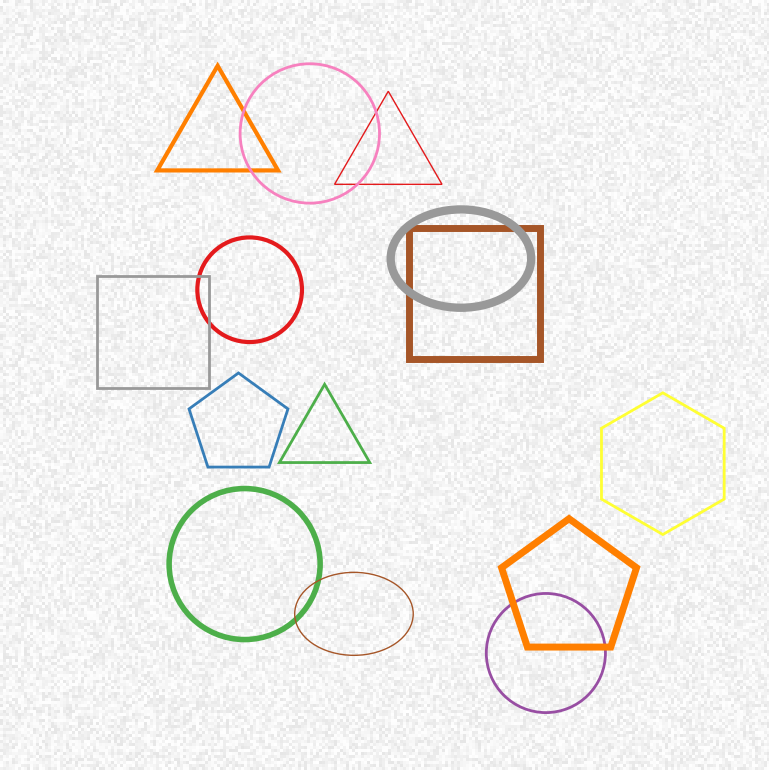[{"shape": "triangle", "thickness": 0.5, "radius": 0.4, "center": [0.504, 0.801]}, {"shape": "circle", "thickness": 1.5, "radius": 0.34, "center": [0.324, 0.624]}, {"shape": "pentagon", "thickness": 1, "radius": 0.34, "center": [0.31, 0.448]}, {"shape": "circle", "thickness": 2, "radius": 0.49, "center": [0.318, 0.267]}, {"shape": "triangle", "thickness": 1, "radius": 0.34, "center": [0.422, 0.433]}, {"shape": "circle", "thickness": 1, "radius": 0.39, "center": [0.709, 0.152]}, {"shape": "triangle", "thickness": 1.5, "radius": 0.45, "center": [0.283, 0.824]}, {"shape": "pentagon", "thickness": 2.5, "radius": 0.46, "center": [0.739, 0.234]}, {"shape": "hexagon", "thickness": 1, "radius": 0.46, "center": [0.861, 0.398]}, {"shape": "square", "thickness": 2.5, "radius": 0.42, "center": [0.616, 0.619]}, {"shape": "oval", "thickness": 0.5, "radius": 0.38, "center": [0.46, 0.203]}, {"shape": "circle", "thickness": 1, "radius": 0.45, "center": [0.402, 0.827]}, {"shape": "square", "thickness": 1, "radius": 0.36, "center": [0.199, 0.569]}, {"shape": "oval", "thickness": 3, "radius": 0.46, "center": [0.599, 0.664]}]